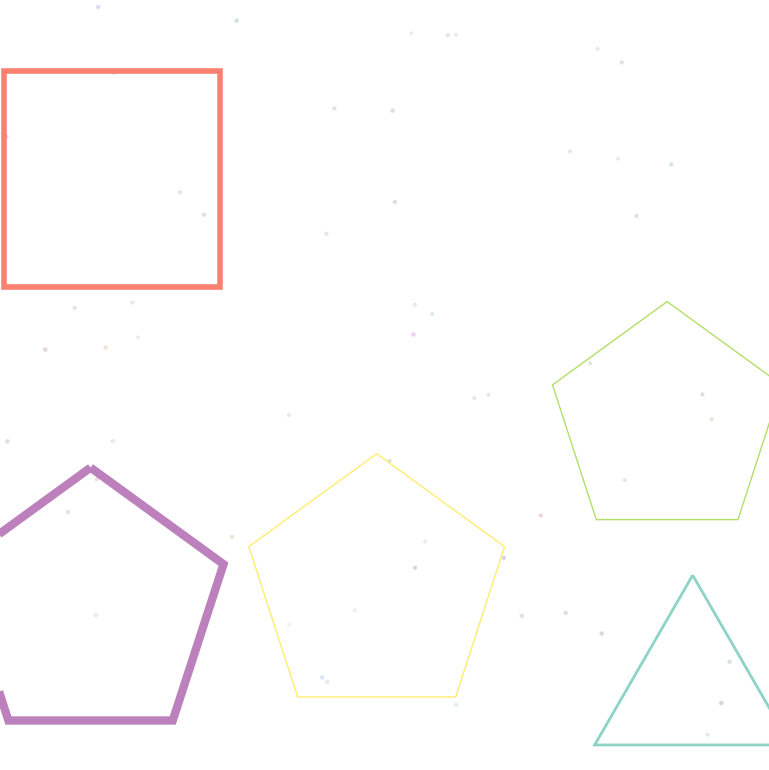[{"shape": "triangle", "thickness": 1, "radius": 0.73, "center": [0.9, 0.106]}, {"shape": "square", "thickness": 2, "radius": 0.7, "center": [0.145, 0.768]}, {"shape": "pentagon", "thickness": 0.5, "radius": 0.78, "center": [0.866, 0.452]}, {"shape": "pentagon", "thickness": 3, "radius": 0.91, "center": [0.118, 0.211]}, {"shape": "pentagon", "thickness": 0.5, "radius": 0.87, "center": [0.489, 0.236]}]